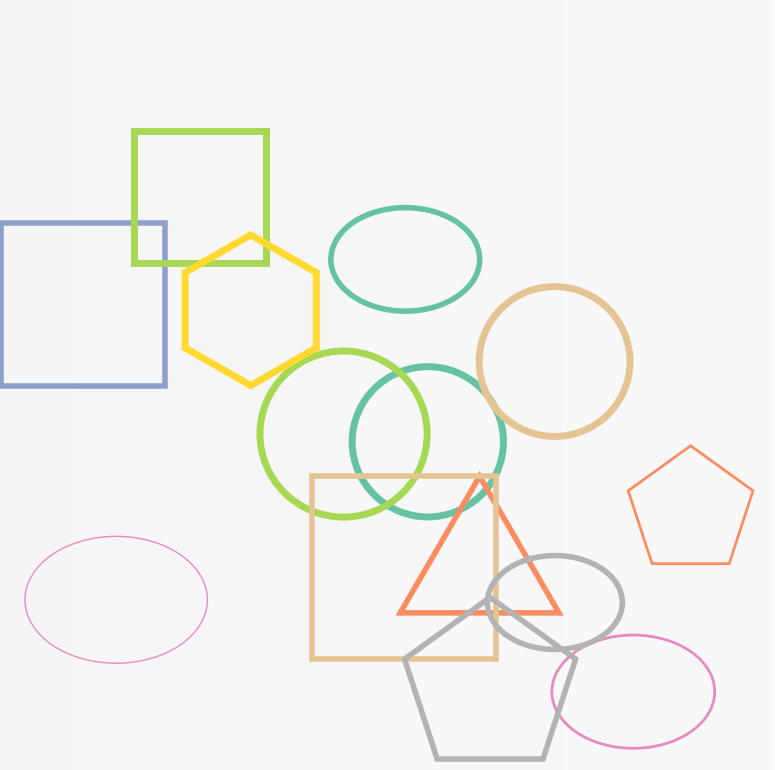[{"shape": "circle", "thickness": 2.5, "radius": 0.49, "center": [0.552, 0.426]}, {"shape": "oval", "thickness": 2, "radius": 0.48, "center": [0.523, 0.663]}, {"shape": "triangle", "thickness": 2, "radius": 0.59, "center": [0.619, 0.263]}, {"shape": "pentagon", "thickness": 1, "radius": 0.42, "center": [0.891, 0.336]}, {"shape": "square", "thickness": 2, "radius": 0.53, "center": [0.107, 0.605]}, {"shape": "oval", "thickness": 0.5, "radius": 0.59, "center": [0.15, 0.221]}, {"shape": "oval", "thickness": 1, "radius": 0.53, "center": [0.817, 0.102]}, {"shape": "square", "thickness": 2.5, "radius": 0.43, "center": [0.258, 0.744]}, {"shape": "circle", "thickness": 2.5, "radius": 0.54, "center": [0.443, 0.436]}, {"shape": "hexagon", "thickness": 2.5, "radius": 0.49, "center": [0.323, 0.597]}, {"shape": "circle", "thickness": 2.5, "radius": 0.49, "center": [0.716, 0.53]}, {"shape": "square", "thickness": 2, "radius": 0.59, "center": [0.521, 0.263]}, {"shape": "pentagon", "thickness": 2, "radius": 0.58, "center": [0.632, 0.108]}, {"shape": "oval", "thickness": 2, "radius": 0.44, "center": [0.716, 0.218]}]